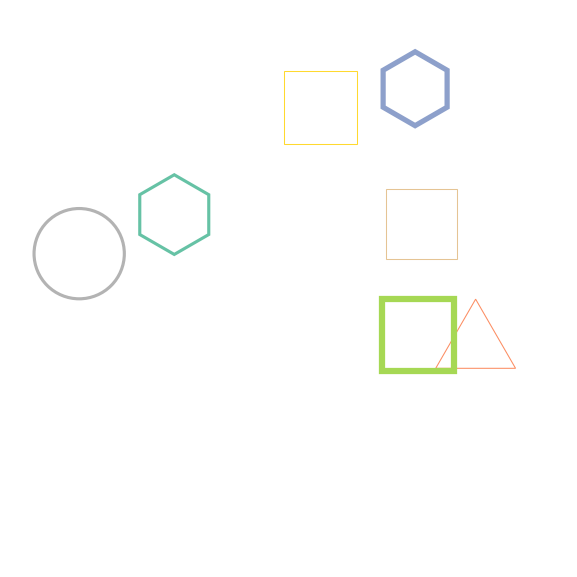[{"shape": "hexagon", "thickness": 1.5, "radius": 0.34, "center": [0.302, 0.628]}, {"shape": "triangle", "thickness": 0.5, "radius": 0.4, "center": [0.824, 0.401]}, {"shape": "hexagon", "thickness": 2.5, "radius": 0.32, "center": [0.719, 0.846]}, {"shape": "square", "thickness": 3, "radius": 0.31, "center": [0.724, 0.419]}, {"shape": "square", "thickness": 0.5, "radius": 0.32, "center": [0.555, 0.813]}, {"shape": "square", "thickness": 0.5, "radius": 0.3, "center": [0.73, 0.612]}, {"shape": "circle", "thickness": 1.5, "radius": 0.39, "center": [0.137, 0.56]}]